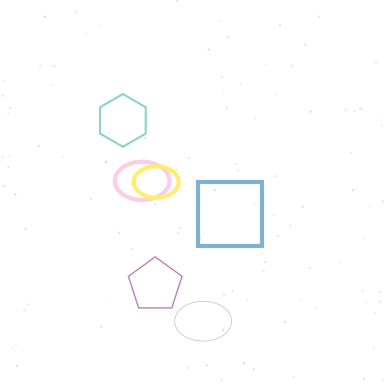[{"shape": "hexagon", "thickness": 1.5, "radius": 0.34, "center": [0.319, 0.687]}, {"shape": "oval", "thickness": 0.5, "radius": 0.37, "center": [0.528, 0.166]}, {"shape": "square", "thickness": 3, "radius": 0.42, "center": [0.597, 0.444]}, {"shape": "oval", "thickness": 3, "radius": 0.35, "center": [0.369, 0.53]}, {"shape": "pentagon", "thickness": 1, "radius": 0.37, "center": [0.403, 0.26]}, {"shape": "oval", "thickness": 3, "radius": 0.29, "center": [0.406, 0.527]}]